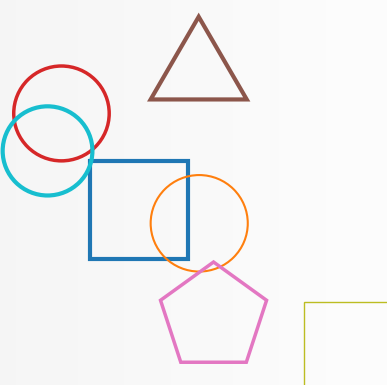[{"shape": "square", "thickness": 3, "radius": 0.63, "center": [0.358, 0.454]}, {"shape": "circle", "thickness": 1.5, "radius": 0.63, "center": [0.514, 0.42]}, {"shape": "circle", "thickness": 2.5, "radius": 0.62, "center": [0.159, 0.705]}, {"shape": "triangle", "thickness": 3, "radius": 0.72, "center": [0.513, 0.813]}, {"shape": "pentagon", "thickness": 2.5, "radius": 0.72, "center": [0.551, 0.176]}, {"shape": "square", "thickness": 1, "radius": 0.55, "center": [0.894, 0.106]}, {"shape": "circle", "thickness": 3, "radius": 0.58, "center": [0.123, 0.608]}]